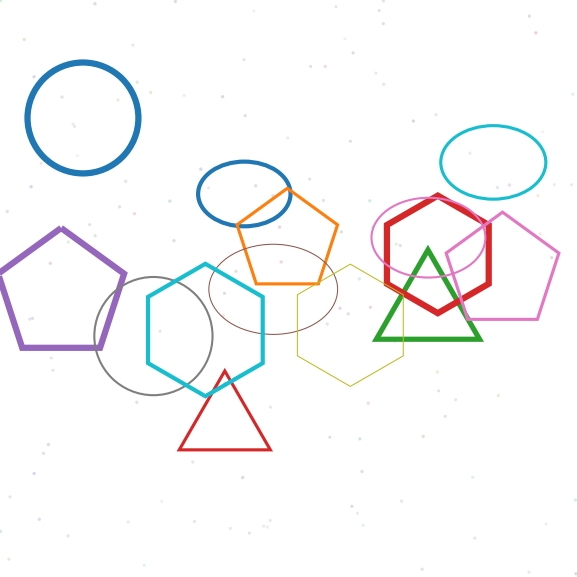[{"shape": "circle", "thickness": 3, "radius": 0.48, "center": [0.144, 0.795]}, {"shape": "oval", "thickness": 2, "radius": 0.4, "center": [0.423, 0.663]}, {"shape": "pentagon", "thickness": 1.5, "radius": 0.46, "center": [0.498, 0.582]}, {"shape": "triangle", "thickness": 2.5, "radius": 0.52, "center": [0.741, 0.463]}, {"shape": "triangle", "thickness": 1.5, "radius": 0.46, "center": [0.389, 0.266]}, {"shape": "hexagon", "thickness": 3, "radius": 0.51, "center": [0.758, 0.559]}, {"shape": "pentagon", "thickness": 3, "radius": 0.57, "center": [0.106, 0.49]}, {"shape": "oval", "thickness": 0.5, "radius": 0.56, "center": [0.473, 0.498]}, {"shape": "oval", "thickness": 1, "radius": 0.49, "center": [0.742, 0.588]}, {"shape": "pentagon", "thickness": 1.5, "radius": 0.51, "center": [0.87, 0.529]}, {"shape": "circle", "thickness": 1, "radius": 0.51, "center": [0.266, 0.417]}, {"shape": "hexagon", "thickness": 0.5, "radius": 0.53, "center": [0.607, 0.436]}, {"shape": "hexagon", "thickness": 2, "radius": 0.57, "center": [0.356, 0.428]}, {"shape": "oval", "thickness": 1.5, "radius": 0.45, "center": [0.854, 0.718]}]